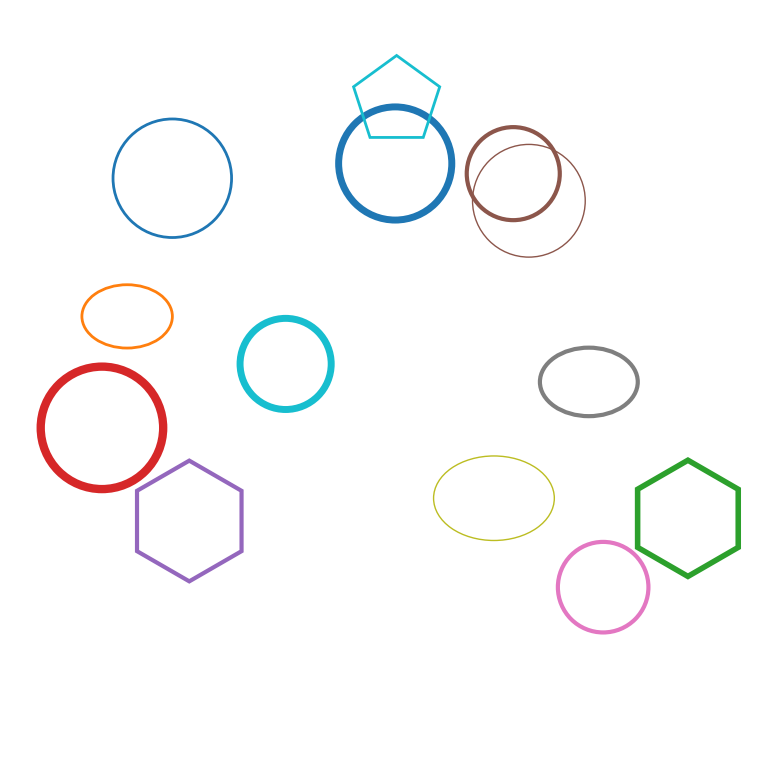[{"shape": "circle", "thickness": 1, "radius": 0.38, "center": [0.224, 0.769]}, {"shape": "circle", "thickness": 2.5, "radius": 0.37, "center": [0.513, 0.788]}, {"shape": "oval", "thickness": 1, "radius": 0.29, "center": [0.165, 0.589]}, {"shape": "hexagon", "thickness": 2, "radius": 0.38, "center": [0.893, 0.327]}, {"shape": "circle", "thickness": 3, "radius": 0.4, "center": [0.132, 0.444]}, {"shape": "hexagon", "thickness": 1.5, "radius": 0.39, "center": [0.246, 0.323]}, {"shape": "circle", "thickness": 0.5, "radius": 0.37, "center": [0.687, 0.739]}, {"shape": "circle", "thickness": 1.5, "radius": 0.3, "center": [0.667, 0.774]}, {"shape": "circle", "thickness": 1.5, "radius": 0.29, "center": [0.783, 0.237]}, {"shape": "oval", "thickness": 1.5, "radius": 0.32, "center": [0.765, 0.504]}, {"shape": "oval", "thickness": 0.5, "radius": 0.39, "center": [0.641, 0.353]}, {"shape": "circle", "thickness": 2.5, "radius": 0.3, "center": [0.371, 0.527]}, {"shape": "pentagon", "thickness": 1, "radius": 0.29, "center": [0.515, 0.869]}]